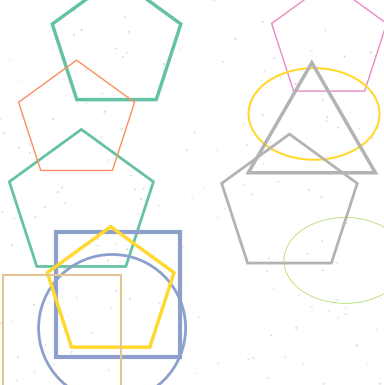[{"shape": "pentagon", "thickness": 2, "radius": 0.98, "center": [0.211, 0.467]}, {"shape": "pentagon", "thickness": 2.5, "radius": 0.88, "center": [0.303, 0.883]}, {"shape": "pentagon", "thickness": 1, "radius": 0.79, "center": [0.199, 0.685]}, {"shape": "circle", "thickness": 2, "radius": 0.95, "center": [0.291, 0.148]}, {"shape": "square", "thickness": 3, "radius": 0.81, "center": [0.307, 0.235]}, {"shape": "pentagon", "thickness": 1, "radius": 0.79, "center": [0.855, 0.89]}, {"shape": "oval", "thickness": 0.5, "radius": 0.8, "center": [0.897, 0.324]}, {"shape": "oval", "thickness": 1.5, "radius": 0.85, "center": [0.816, 0.704]}, {"shape": "pentagon", "thickness": 2.5, "radius": 0.87, "center": [0.288, 0.238]}, {"shape": "square", "thickness": 1.5, "radius": 0.77, "center": [0.161, 0.132]}, {"shape": "triangle", "thickness": 2.5, "radius": 0.95, "center": [0.81, 0.647]}, {"shape": "pentagon", "thickness": 2, "radius": 0.93, "center": [0.752, 0.466]}]